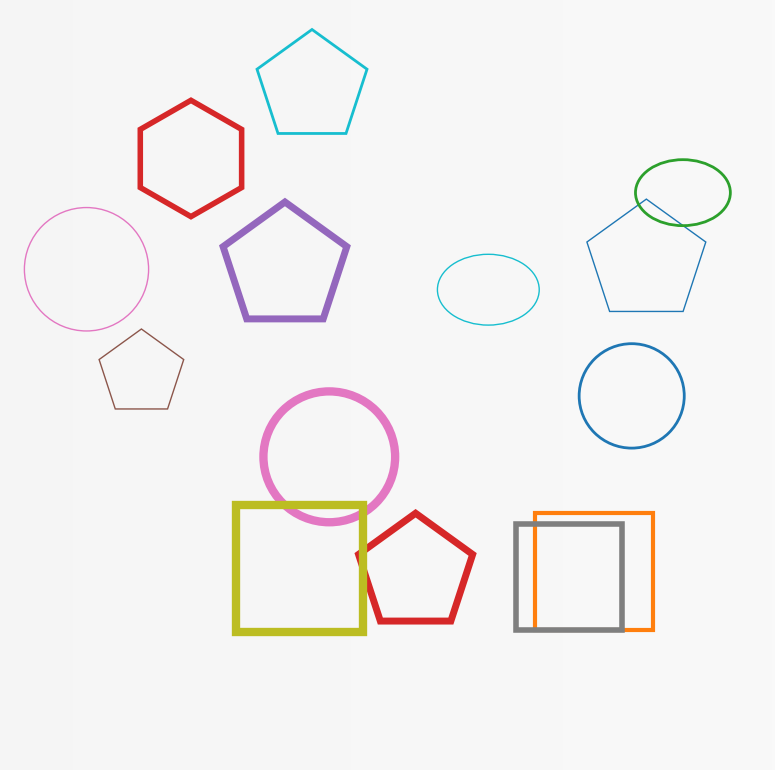[{"shape": "circle", "thickness": 1, "radius": 0.34, "center": [0.815, 0.486]}, {"shape": "pentagon", "thickness": 0.5, "radius": 0.4, "center": [0.834, 0.661]}, {"shape": "square", "thickness": 1.5, "radius": 0.38, "center": [0.767, 0.257]}, {"shape": "oval", "thickness": 1, "radius": 0.31, "center": [0.881, 0.75]}, {"shape": "hexagon", "thickness": 2, "radius": 0.38, "center": [0.246, 0.794]}, {"shape": "pentagon", "thickness": 2.5, "radius": 0.39, "center": [0.536, 0.256]}, {"shape": "pentagon", "thickness": 2.5, "radius": 0.42, "center": [0.368, 0.654]}, {"shape": "pentagon", "thickness": 0.5, "radius": 0.29, "center": [0.182, 0.515]}, {"shape": "circle", "thickness": 0.5, "radius": 0.4, "center": [0.112, 0.65]}, {"shape": "circle", "thickness": 3, "radius": 0.42, "center": [0.425, 0.407]}, {"shape": "square", "thickness": 2, "radius": 0.34, "center": [0.734, 0.251]}, {"shape": "square", "thickness": 3, "radius": 0.41, "center": [0.386, 0.262]}, {"shape": "pentagon", "thickness": 1, "radius": 0.37, "center": [0.403, 0.887]}, {"shape": "oval", "thickness": 0.5, "radius": 0.33, "center": [0.63, 0.624]}]